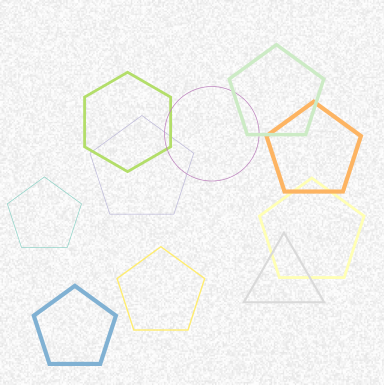[{"shape": "pentagon", "thickness": 0.5, "radius": 0.51, "center": [0.115, 0.439]}, {"shape": "pentagon", "thickness": 2, "radius": 0.71, "center": [0.81, 0.395]}, {"shape": "pentagon", "thickness": 0.5, "radius": 0.71, "center": [0.368, 0.558]}, {"shape": "pentagon", "thickness": 3, "radius": 0.56, "center": [0.194, 0.145]}, {"shape": "pentagon", "thickness": 3, "radius": 0.64, "center": [0.815, 0.607]}, {"shape": "hexagon", "thickness": 2, "radius": 0.65, "center": [0.331, 0.683]}, {"shape": "triangle", "thickness": 1.5, "radius": 0.6, "center": [0.738, 0.275]}, {"shape": "circle", "thickness": 0.5, "radius": 0.61, "center": [0.55, 0.653]}, {"shape": "pentagon", "thickness": 2.5, "radius": 0.65, "center": [0.718, 0.755]}, {"shape": "pentagon", "thickness": 1, "radius": 0.6, "center": [0.418, 0.24]}]